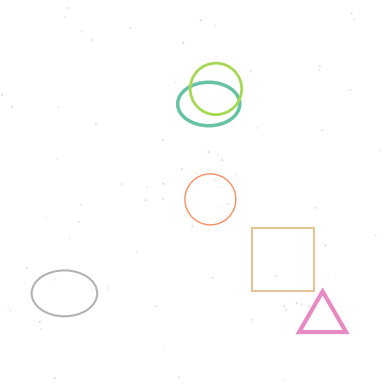[{"shape": "oval", "thickness": 2.5, "radius": 0.4, "center": [0.542, 0.73]}, {"shape": "circle", "thickness": 1, "radius": 0.33, "center": [0.546, 0.482]}, {"shape": "triangle", "thickness": 3, "radius": 0.35, "center": [0.838, 0.173]}, {"shape": "circle", "thickness": 2, "radius": 0.33, "center": [0.561, 0.769]}, {"shape": "square", "thickness": 1.5, "radius": 0.41, "center": [0.735, 0.325]}, {"shape": "oval", "thickness": 1.5, "radius": 0.43, "center": [0.167, 0.238]}]